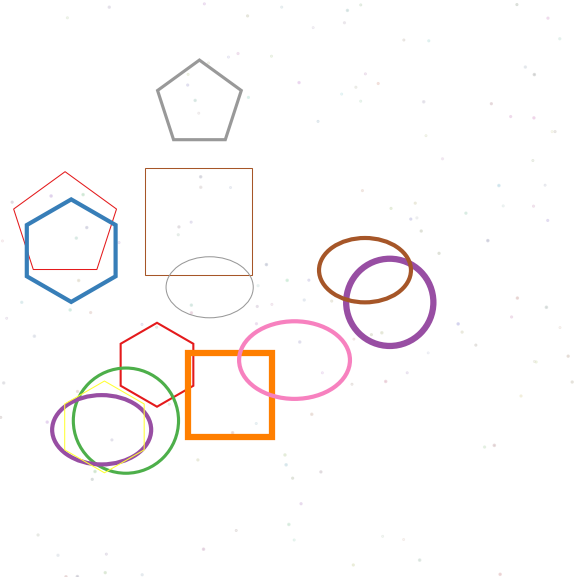[{"shape": "hexagon", "thickness": 1, "radius": 0.36, "center": [0.272, 0.368]}, {"shape": "pentagon", "thickness": 0.5, "radius": 0.47, "center": [0.113, 0.608]}, {"shape": "hexagon", "thickness": 2, "radius": 0.44, "center": [0.123, 0.565]}, {"shape": "circle", "thickness": 1.5, "radius": 0.46, "center": [0.218, 0.271]}, {"shape": "oval", "thickness": 2, "radius": 0.43, "center": [0.176, 0.255]}, {"shape": "circle", "thickness": 3, "radius": 0.38, "center": [0.675, 0.476]}, {"shape": "square", "thickness": 3, "radius": 0.36, "center": [0.398, 0.315]}, {"shape": "hexagon", "thickness": 0.5, "radius": 0.4, "center": [0.181, 0.26]}, {"shape": "square", "thickness": 0.5, "radius": 0.46, "center": [0.344, 0.615]}, {"shape": "oval", "thickness": 2, "radius": 0.4, "center": [0.632, 0.531]}, {"shape": "oval", "thickness": 2, "radius": 0.48, "center": [0.51, 0.376]}, {"shape": "oval", "thickness": 0.5, "radius": 0.38, "center": [0.363, 0.502]}, {"shape": "pentagon", "thickness": 1.5, "radius": 0.38, "center": [0.345, 0.819]}]